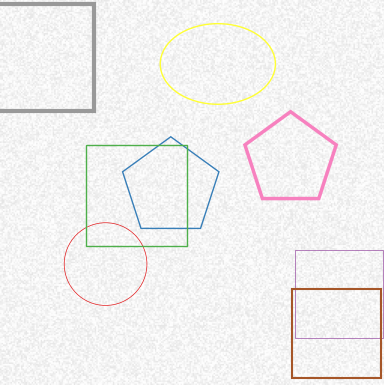[{"shape": "circle", "thickness": 0.5, "radius": 0.54, "center": [0.274, 0.314]}, {"shape": "pentagon", "thickness": 1, "radius": 0.66, "center": [0.444, 0.513]}, {"shape": "square", "thickness": 1, "radius": 0.66, "center": [0.355, 0.492]}, {"shape": "square", "thickness": 0.5, "radius": 0.57, "center": [0.88, 0.236]}, {"shape": "oval", "thickness": 1, "radius": 0.75, "center": [0.566, 0.834]}, {"shape": "square", "thickness": 1.5, "radius": 0.58, "center": [0.874, 0.133]}, {"shape": "pentagon", "thickness": 2.5, "radius": 0.62, "center": [0.755, 0.585]}, {"shape": "square", "thickness": 3, "radius": 0.69, "center": [0.106, 0.85]}]